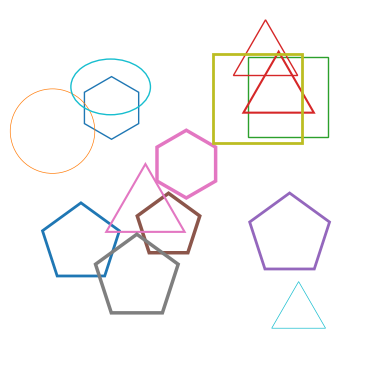[{"shape": "pentagon", "thickness": 2, "radius": 0.53, "center": [0.21, 0.368]}, {"shape": "hexagon", "thickness": 1, "radius": 0.41, "center": [0.29, 0.72]}, {"shape": "circle", "thickness": 0.5, "radius": 0.55, "center": [0.136, 0.659]}, {"shape": "square", "thickness": 1, "radius": 0.52, "center": [0.749, 0.748]}, {"shape": "triangle", "thickness": 1.5, "radius": 0.53, "center": [0.724, 0.76]}, {"shape": "triangle", "thickness": 1, "radius": 0.48, "center": [0.69, 0.852]}, {"shape": "pentagon", "thickness": 2, "radius": 0.55, "center": [0.752, 0.39]}, {"shape": "pentagon", "thickness": 2.5, "radius": 0.43, "center": [0.438, 0.413]}, {"shape": "triangle", "thickness": 1.5, "radius": 0.59, "center": [0.378, 0.456]}, {"shape": "hexagon", "thickness": 2.5, "radius": 0.44, "center": [0.484, 0.574]}, {"shape": "pentagon", "thickness": 2.5, "radius": 0.56, "center": [0.355, 0.279]}, {"shape": "square", "thickness": 2, "radius": 0.58, "center": [0.668, 0.744]}, {"shape": "triangle", "thickness": 0.5, "radius": 0.4, "center": [0.776, 0.188]}, {"shape": "oval", "thickness": 1, "radius": 0.52, "center": [0.287, 0.774]}]